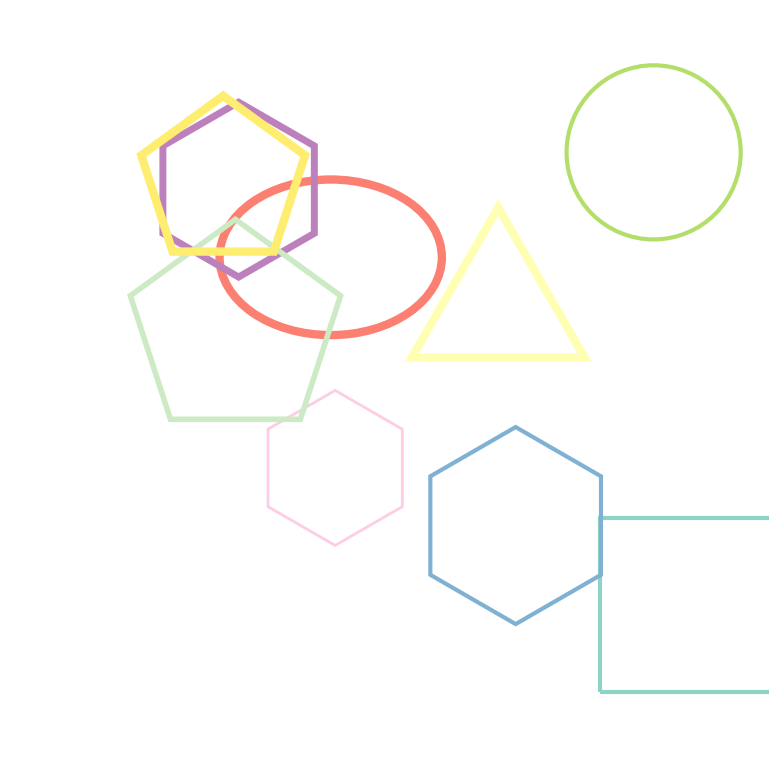[{"shape": "square", "thickness": 1.5, "radius": 0.56, "center": [0.892, 0.214]}, {"shape": "triangle", "thickness": 3, "radius": 0.65, "center": [0.647, 0.601]}, {"shape": "oval", "thickness": 3, "radius": 0.72, "center": [0.429, 0.666]}, {"shape": "hexagon", "thickness": 1.5, "radius": 0.64, "center": [0.67, 0.317]}, {"shape": "circle", "thickness": 1.5, "radius": 0.57, "center": [0.849, 0.802]}, {"shape": "hexagon", "thickness": 1, "radius": 0.5, "center": [0.435, 0.392]}, {"shape": "hexagon", "thickness": 2.5, "radius": 0.57, "center": [0.31, 0.754]}, {"shape": "pentagon", "thickness": 2, "radius": 0.72, "center": [0.306, 0.572]}, {"shape": "pentagon", "thickness": 3, "radius": 0.56, "center": [0.29, 0.764]}]